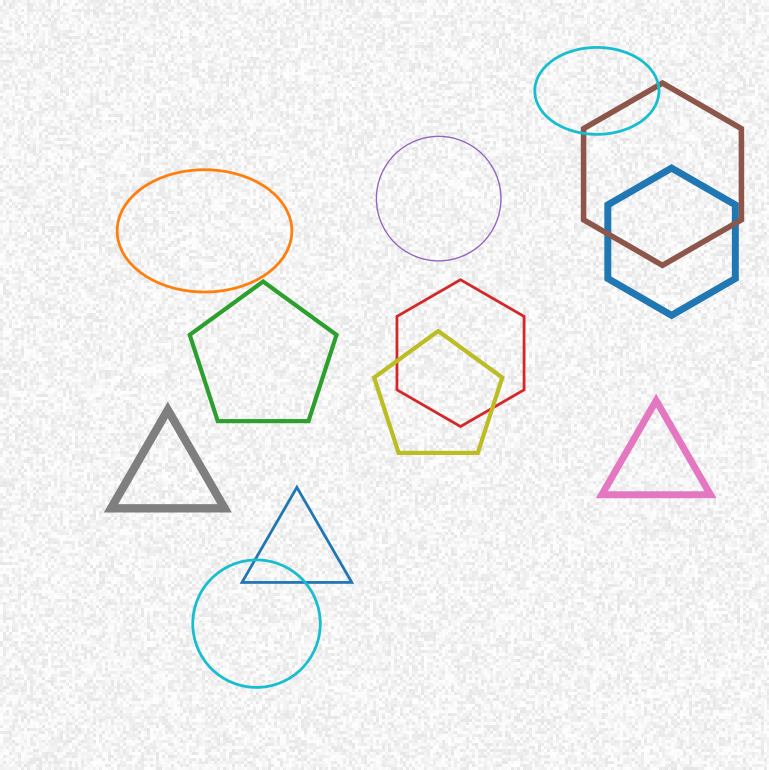[{"shape": "hexagon", "thickness": 2.5, "radius": 0.48, "center": [0.872, 0.686]}, {"shape": "triangle", "thickness": 1, "radius": 0.41, "center": [0.386, 0.285]}, {"shape": "oval", "thickness": 1, "radius": 0.57, "center": [0.266, 0.7]}, {"shape": "pentagon", "thickness": 1.5, "radius": 0.5, "center": [0.342, 0.534]}, {"shape": "hexagon", "thickness": 1, "radius": 0.48, "center": [0.598, 0.541]}, {"shape": "circle", "thickness": 0.5, "radius": 0.4, "center": [0.57, 0.742]}, {"shape": "hexagon", "thickness": 2, "radius": 0.59, "center": [0.86, 0.774]}, {"shape": "triangle", "thickness": 2.5, "radius": 0.41, "center": [0.852, 0.398]}, {"shape": "triangle", "thickness": 3, "radius": 0.43, "center": [0.218, 0.382]}, {"shape": "pentagon", "thickness": 1.5, "radius": 0.44, "center": [0.569, 0.483]}, {"shape": "circle", "thickness": 1, "radius": 0.41, "center": [0.333, 0.19]}, {"shape": "oval", "thickness": 1, "radius": 0.4, "center": [0.775, 0.882]}]